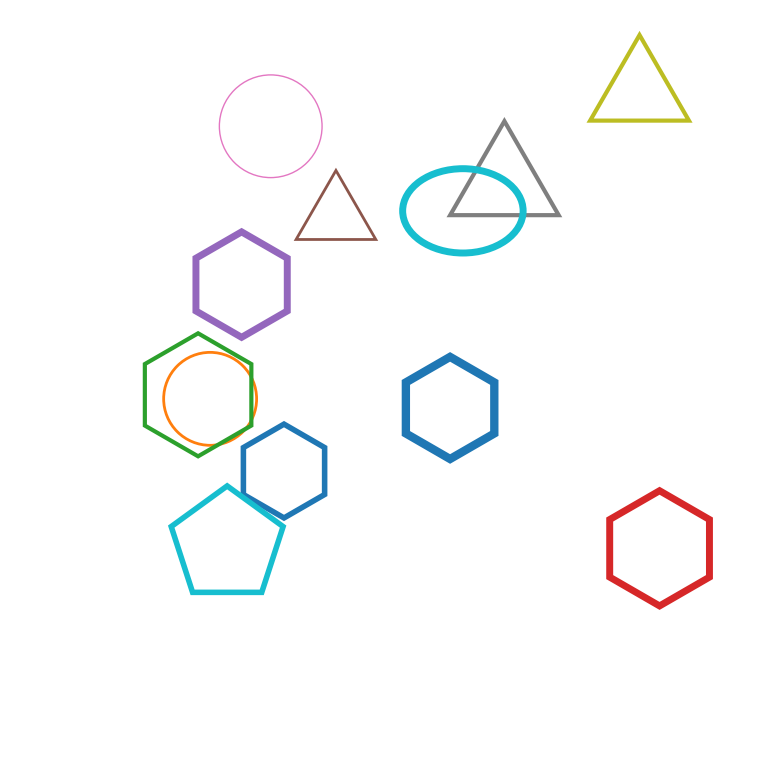[{"shape": "hexagon", "thickness": 3, "radius": 0.33, "center": [0.585, 0.47]}, {"shape": "hexagon", "thickness": 2, "radius": 0.3, "center": [0.369, 0.388]}, {"shape": "circle", "thickness": 1, "radius": 0.3, "center": [0.273, 0.482]}, {"shape": "hexagon", "thickness": 1.5, "radius": 0.4, "center": [0.257, 0.487]}, {"shape": "hexagon", "thickness": 2.5, "radius": 0.37, "center": [0.857, 0.288]}, {"shape": "hexagon", "thickness": 2.5, "radius": 0.34, "center": [0.314, 0.63]}, {"shape": "triangle", "thickness": 1, "radius": 0.3, "center": [0.436, 0.719]}, {"shape": "circle", "thickness": 0.5, "radius": 0.33, "center": [0.352, 0.836]}, {"shape": "triangle", "thickness": 1.5, "radius": 0.41, "center": [0.655, 0.761]}, {"shape": "triangle", "thickness": 1.5, "radius": 0.37, "center": [0.831, 0.88]}, {"shape": "pentagon", "thickness": 2, "radius": 0.38, "center": [0.295, 0.293]}, {"shape": "oval", "thickness": 2.5, "radius": 0.39, "center": [0.601, 0.726]}]